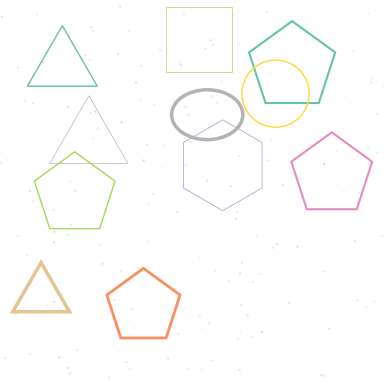[{"shape": "pentagon", "thickness": 1.5, "radius": 0.59, "center": [0.759, 0.828]}, {"shape": "triangle", "thickness": 1, "radius": 0.52, "center": [0.162, 0.828]}, {"shape": "pentagon", "thickness": 2, "radius": 0.5, "center": [0.373, 0.203]}, {"shape": "hexagon", "thickness": 0.5, "radius": 0.59, "center": [0.579, 0.571]}, {"shape": "pentagon", "thickness": 1.5, "radius": 0.55, "center": [0.862, 0.546]}, {"shape": "pentagon", "thickness": 1, "radius": 0.55, "center": [0.194, 0.495]}, {"shape": "square", "thickness": 0.5, "radius": 0.42, "center": [0.516, 0.898]}, {"shape": "circle", "thickness": 1, "radius": 0.44, "center": [0.716, 0.757]}, {"shape": "triangle", "thickness": 2.5, "radius": 0.43, "center": [0.107, 0.233]}, {"shape": "oval", "thickness": 2.5, "radius": 0.46, "center": [0.538, 0.702]}, {"shape": "triangle", "thickness": 0.5, "radius": 0.59, "center": [0.231, 0.634]}]